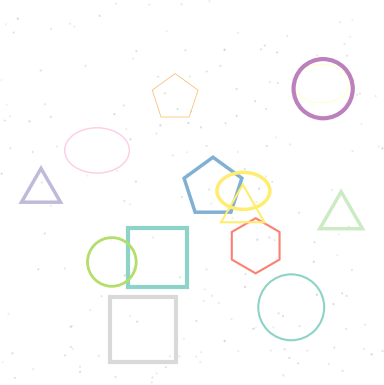[{"shape": "square", "thickness": 3, "radius": 0.38, "center": [0.409, 0.331]}, {"shape": "circle", "thickness": 1.5, "radius": 0.43, "center": [0.756, 0.202]}, {"shape": "oval", "thickness": 0.5, "radius": 0.36, "center": [0.835, 0.783]}, {"shape": "triangle", "thickness": 2.5, "radius": 0.29, "center": [0.107, 0.504]}, {"shape": "hexagon", "thickness": 1.5, "radius": 0.36, "center": [0.664, 0.362]}, {"shape": "pentagon", "thickness": 2.5, "radius": 0.39, "center": [0.553, 0.513]}, {"shape": "pentagon", "thickness": 0.5, "radius": 0.31, "center": [0.455, 0.747]}, {"shape": "circle", "thickness": 2, "radius": 0.32, "center": [0.29, 0.32]}, {"shape": "oval", "thickness": 1, "radius": 0.42, "center": [0.252, 0.609]}, {"shape": "square", "thickness": 3, "radius": 0.43, "center": [0.372, 0.144]}, {"shape": "circle", "thickness": 3, "radius": 0.38, "center": [0.839, 0.77]}, {"shape": "triangle", "thickness": 2.5, "radius": 0.32, "center": [0.886, 0.438]}, {"shape": "triangle", "thickness": 1.5, "radius": 0.33, "center": [0.631, 0.455]}, {"shape": "oval", "thickness": 2.5, "radius": 0.34, "center": [0.632, 0.504]}]